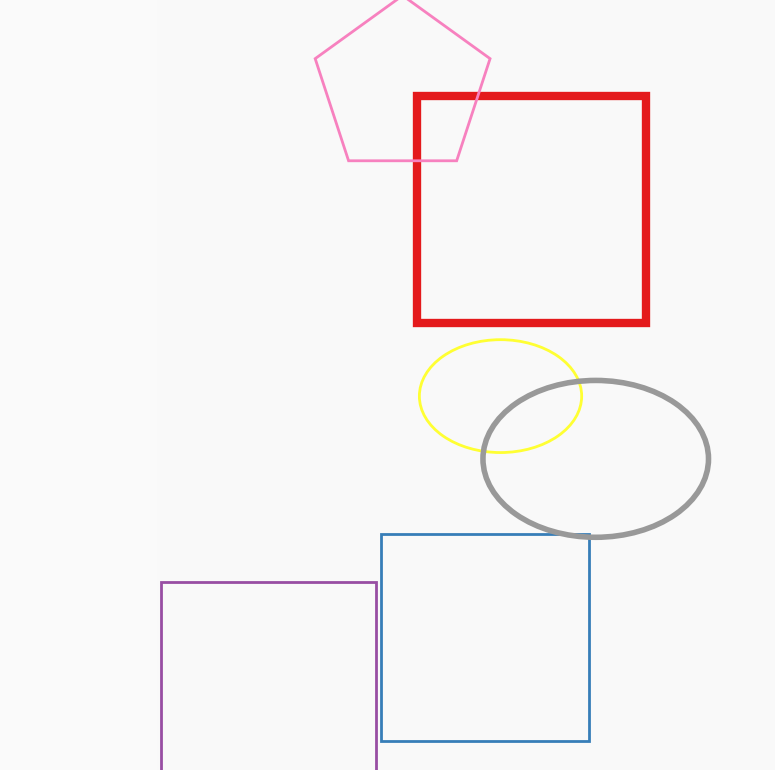[{"shape": "square", "thickness": 3, "radius": 0.74, "center": [0.686, 0.728]}, {"shape": "square", "thickness": 1, "radius": 0.67, "center": [0.626, 0.172]}, {"shape": "square", "thickness": 1, "radius": 0.69, "center": [0.346, 0.106]}, {"shape": "oval", "thickness": 1, "radius": 0.52, "center": [0.646, 0.486]}, {"shape": "pentagon", "thickness": 1, "radius": 0.59, "center": [0.52, 0.887]}, {"shape": "oval", "thickness": 2, "radius": 0.73, "center": [0.769, 0.404]}]